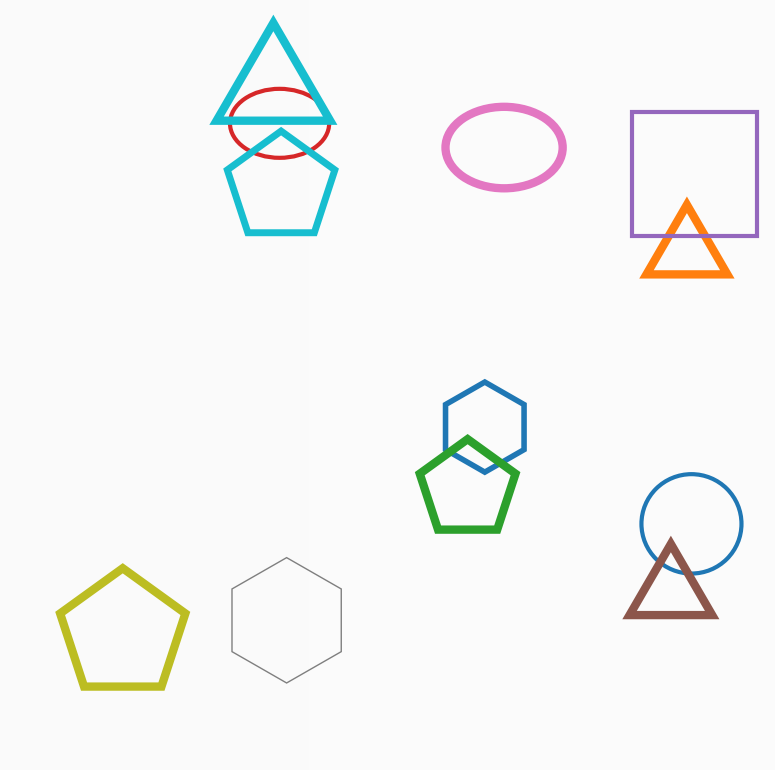[{"shape": "circle", "thickness": 1.5, "radius": 0.32, "center": [0.892, 0.32]}, {"shape": "hexagon", "thickness": 2, "radius": 0.29, "center": [0.626, 0.445]}, {"shape": "triangle", "thickness": 3, "radius": 0.3, "center": [0.886, 0.674]}, {"shape": "pentagon", "thickness": 3, "radius": 0.32, "center": [0.603, 0.365]}, {"shape": "oval", "thickness": 1.5, "radius": 0.32, "center": [0.361, 0.84]}, {"shape": "square", "thickness": 1.5, "radius": 0.4, "center": [0.896, 0.775]}, {"shape": "triangle", "thickness": 3, "radius": 0.31, "center": [0.866, 0.232]}, {"shape": "oval", "thickness": 3, "radius": 0.38, "center": [0.65, 0.808]}, {"shape": "hexagon", "thickness": 0.5, "radius": 0.41, "center": [0.37, 0.194]}, {"shape": "pentagon", "thickness": 3, "radius": 0.42, "center": [0.158, 0.177]}, {"shape": "pentagon", "thickness": 2.5, "radius": 0.36, "center": [0.363, 0.757]}, {"shape": "triangle", "thickness": 3, "radius": 0.42, "center": [0.353, 0.886]}]